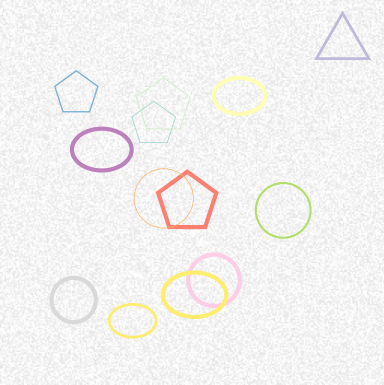[{"shape": "pentagon", "thickness": 0.5, "radius": 0.3, "center": [0.399, 0.678]}, {"shape": "oval", "thickness": 3, "radius": 0.33, "center": [0.622, 0.751]}, {"shape": "triangle", "thickness": 2, "radius": 0.39, "center": [0.89, 0.887]}, {"shape": "pentagon", "thickness": 3, "radius": 0.4, "center": [0.486, 0.475]}, {"shape": "pentagon", "thickness": 1, "radius": 0.29, "center": [0.198, 0.757]}, {"shape": "circle", "thickness": 0.5, "radius": 0.38, "center": [0.425, 0.485]}, {"shape": "circle", "thickness": 1.5, "radius": 0.36, "center": [0.736, 0.454]}, {"shape": "circle", "thickness": 3, "radius": 0.33, "center": [0.556, 0.272]}, {"shape": "circle", "thickness": 3, "radius": 0.29, "center": [0.191, 0.221]}, {"shape": "oval", "thickness": 3, "radius": 0.39, "center": [0.264, 0.612]}, {"shape": "pentagon", "thickness": 0.5, "radius": 0.37, "center": [0.424, 0.725]}, {"shape": "oval", "thickness": 2, "radius": 0.3, "center": [0.345, 0.167]}, {"shape": "oval", "thickness": 3, "radius": 0.41, "center": [0.505, 0.234]}]